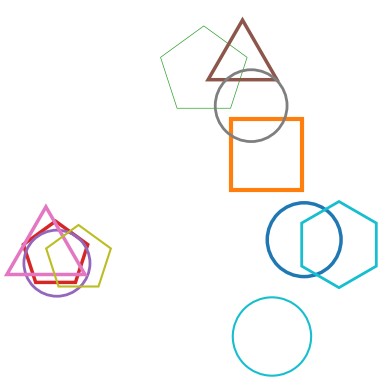[{"shape": "circle", "thickness": 2.5, "radius": 0.48, "center": [0.79, 0.377]}, {"shape": "square", "thickness": 3, "radius": 0.46, "center": [0.693, 0.598]}, {"shape": "pentagon", "thickness": 0.5, "radius": 0.59, "center": [0.529, 0.814]}, {"shape": "pentagon", "thickness": 2.5, "radius": 0.44, "center": [0.144, 0.338]}, {"shape": "circle", "thickness": 2, "radius": 0.43, "center": [0.148, 0.316]}, {"shape": "triangle", "thickness": 2.5, "radius": 0.52, "center": [0.63, 0.845]}, {"shape": "triangle", "thickness": 2.5, "radius": 0.59, "center": [0.119, 0.346]}, {"shape": "circle", "thickness": 2, "radius": 0.47, "center": [0.652, 0.726]}, {"shape": "pentagon", "thickness": 1.5, "radius": 0.44, "center": [0.204, 0.327]}, {"shape": "circle", "thickness": 1.5, "radius": 0.51, "center": [0.706, 0.126]}, {"shape": "hexagon", "thickness": 2, "radius": 0.56, "center": [0.881, 0.365]}]